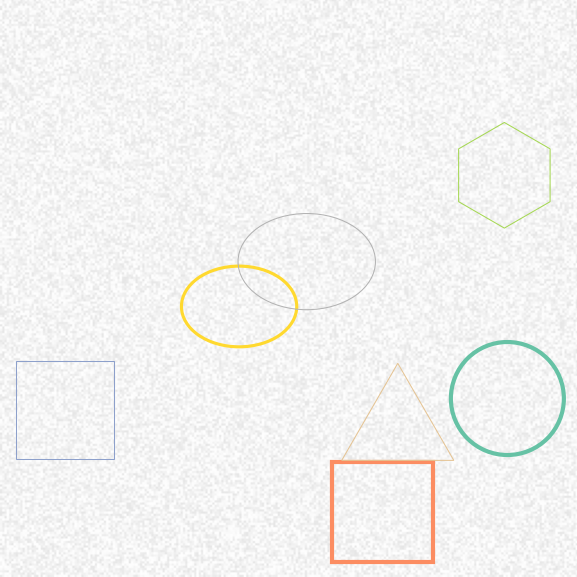[{"shape": "circle", "thickness": 2, "radius": 0.49, "center": [0.879, 0.309]}, {"shape": "square", "thickness": 2, "radius": 0.43, "center": [0.663, 0.112]}, {"shape": "square", "thickness": 0.5, "radius": 0.42, "center": [0.113, 0.289]}, {"shape": "hexagon", "thickness": 0.5, "radius": 0.46, "center": [0.873, 0.696]}, {"shape": "oval", "thickness": 1.5, "radius": 0.5, "center": [0.414, 0.468]}, {"shape": "triangle", "thickness": 0.5, "radius": 0.56, "center": [0.689, 0.258]}, {"shape": "oval", "thickness": 0.5, "radius": 0.59, "center": [0.531, 0.546]}]